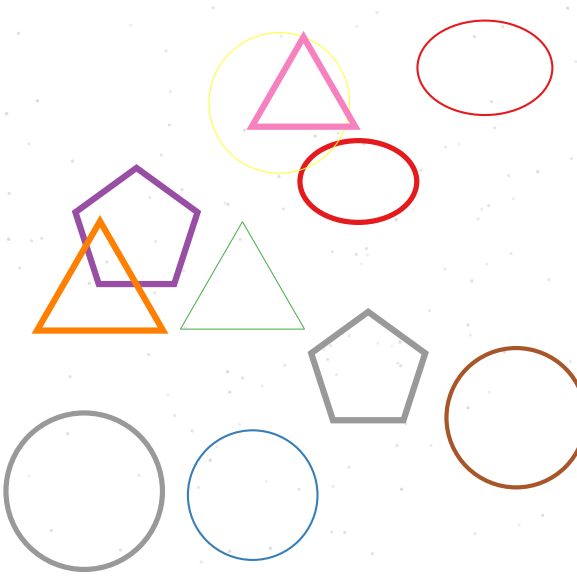[{"shape": "oval", "thickness": 1, "radius": 0.58, "center": [0.84, 0.882]}, {"shape": "oval", "thickness": 2.5, "radius": 0.51, "center": [0.621, 0.685]}, {"shape": "circle", "thickness": 1, "radius": 0.56, "center": [0.438, 0.142]}, {"shape": "triangle", "thickness": 0.5, "radius": 0.62, "center": [0.42, 0.491]}, {"shape": "pentagon", "thickness": 3, "radius": 0.56, "center": [0.236, 0.597]}, {"shape": "triangle", "thickness": 3, "radius": 0.63, "center": [0.173, 0.49]}, {"shape": "circle", "thickness": 0.5, "radius": 0.61, "center": [0.484, 0.821]}, {"shape": "circle", "thickness": 2, "radius": 0.6, "center": [0.894, 0.276]}, {"shape": "triangle", "thickness": 3, "radius": 0.52, "center": [0.526, 0.831]}, {"shape": "circle", "thickness": 2.5, "radius": 0.68, "center": [0.146, 0.149]}, {"shape": "pentagon", "thickness": 3, "radius": 0.52, "center": [0.638, 0.355]}]